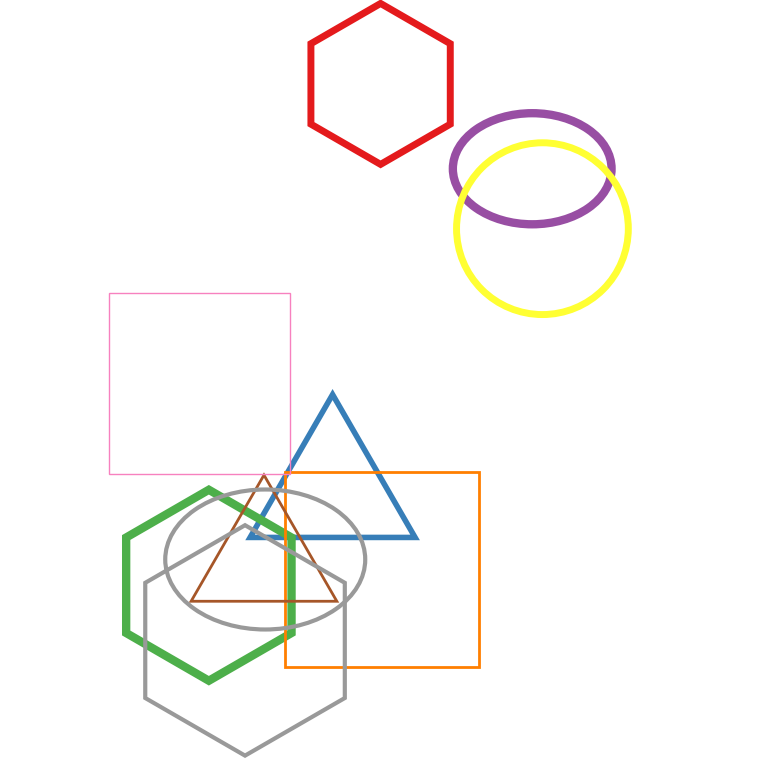[{"shape": "hexagon", "thickness": 2.5, "radius": 0.52, "center": [0.494, 0.891]}, {"shape": "triangle", "thickness": 2, "radius": 0.62, "center": [0.432, 0.364]}, {"shape": "hexagon", "thickness": 3, "radius": 0.62, "center": [0.271, 0.24]}, {"shape": "oval", "thickness": 3, "radius": 0.52, "center": [0.691, 0.781]}, {"shape": "square", "thickness": 1, "radius": 0.63, "center": [0.496, 0.26]}, {"shape": "circle", "thickness": 2.5, "radius": 0.56, "center": [0.704, 0.703]}, {"shape": "triangle", "thickness": 1, "radius": 0.55, "center": [0.343, 0.274]}, {"shape": "square", "thickness": 0.5, "radius": 0.59, "center": [0.259, 0.502]}, {"shape": "oval", "thickness": 1.5, "radius": 0.65, "center": [0.344, 0.273]}, {"shape": "hexagon", "thickness": 1.5, "radius": 0.75, "center": [0.318, 0.168]}]